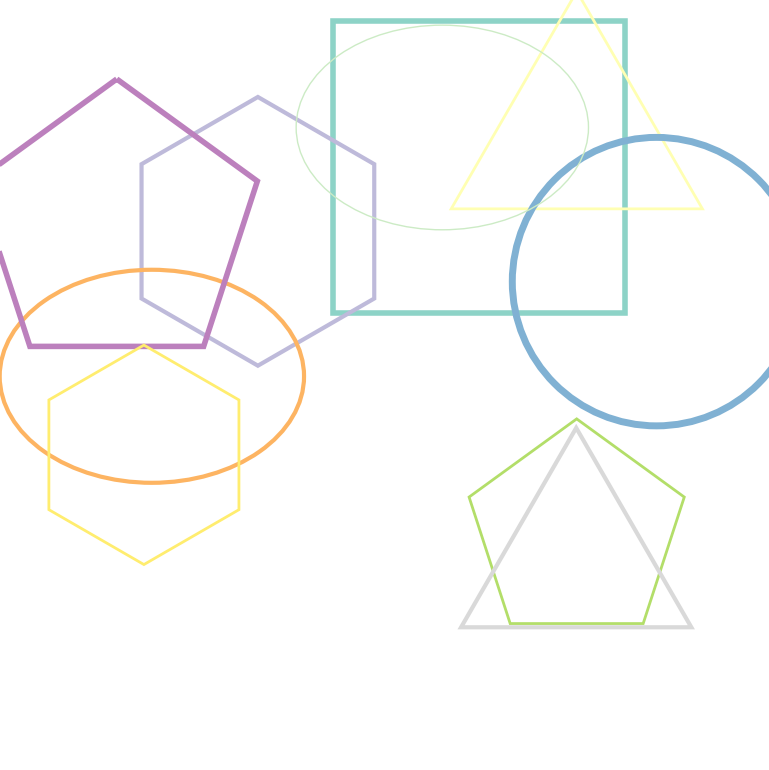[{"shape": "square", "thickness": 2, "radius": 0.95, "center": [0.622, 0.784]}, {"shape": "triangle", "thickness": 1, "radius": 0.94, "center": [0.749, 0.823]}, {"shape": "hexagon", "thickness": 1.5, "radius": 0.87, "center": [0.335, 0.7]}, {"shape": "circle", "thickness": 2.5, "radius": 0.94, "center": [0.853, 0.634]}, {"shape": "oval", "thickness": 1.5, "radius": 0.99, "center": [0.197, 0.511]}, {"shape": "pentagon", "thickness": 1, "radius": 0.73, "center": [0.749, 0.309]}, {"shape": "triangle", "thickness": 1.5, "radius": 0.86, "center": [0.748, 0.272]}, {"shape": "pentagon", "thickness": 2, "radius": 0.96, "center": [0.152, 0.705]}, {"shape": "oval", "thickness": 0.5, "radius": 0.95, "center": [0.574, 0.834]}, {"shape": "hexagon", "thickness": 1, "radius": 0.71, "center": [0.187, 0.409]}]